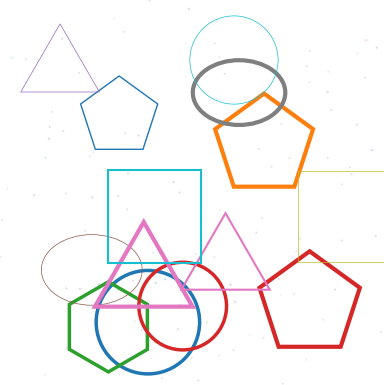[{"shape": "circle", "thickness": 2.5, "radius": 0.67, "center": [0.384, 0.163]}, {"shape": "pentagon", "thickness": 1, "radius": 0.53, "center": [0.31, 0.697]}, {"shape": "pentagon", "thickness": 3, "radius": 0.67, "center": [0.686, 0.623]}, {"shape": "hexagon", "thickness": 2.5, "radius": 0.58, "center": [0.282, 0.151]}, {"shape": "circle", "thickness": 2.5, "radius": 0.57, "center": [0.475, 0.205]}, {"shape": "pentagon", "thickness": 3, "radius": 0.69, "center": [0.804, 0.21]}, {"shape": "triangle", "thickness": 0.5, "radius": 0.59, "center": [0.156, 0.82]}, {"shape": "oval", "thickness": 0.5, "radius": 0.65, "center": [0.238, 0.299]}, {"shape": "triangle", "thickness": 3, "radius": 0.73, "center": [0.373, 0.277]}, {"shape": "triangle", "thickness": 1.5, "radius": 0.66, "center": [0.586, 0.314]}, {"shape": "oval", "thickness": 3, "radius": 0.6, "center": [0.621, 0.76]}, {"shape": "square", "thickness": 0.5, "radius": 0.59, "center": [0.893, 0.438]}, {"shape": "circle", "thickness": 0.5, "radius": 0.57, "center": [0.608, 0.844]}, {"shape": "square", "thickness": 1.5, "radius": 0.6, "center": [0.401, 0.439]}]